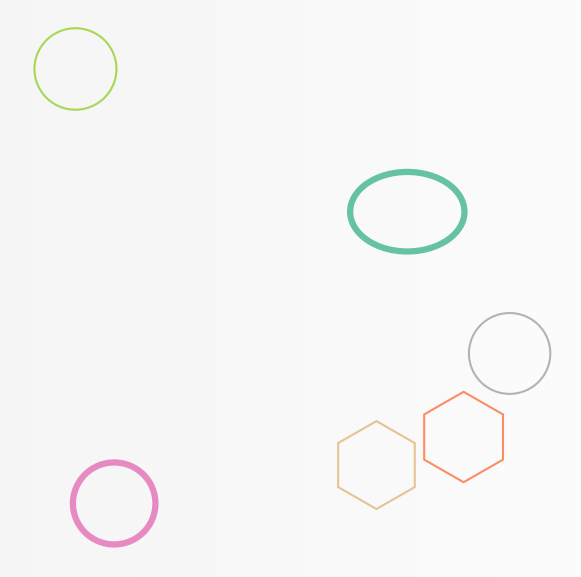[{"shape": "oval", "thickness": 3, "radius": 0.49, "center": [0.701, 0.633]}, {"shape": "hexagon", "thickness": 1, "radius": 0.39, "center": [0.798, 0.242]}, {"shape": "circle", "thickness": 3, "radius": 0.35, "center": [0.196, 0.127]}, {"shape": "circle", "thickness": 1, "radius": 0.35, "center": [0.13, 0.88]}, {"shape": "hexagon", "thickness": 1, "radius": 0.38, "center": [0.648, 0.194]}, {"shape": "circle", "thickness": 1, "radius": 0.35, "center": [0.877, 0.387]}]